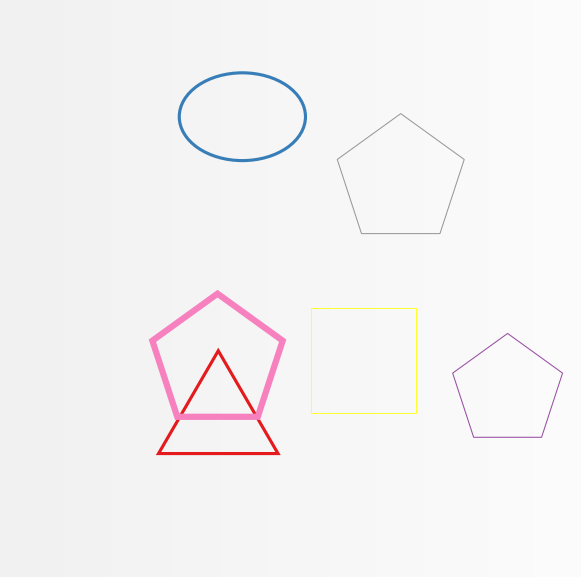[{"shape": "triangle", "thickness": 1.5, "radius": 0.59, "center": [0.376, 0.273]}, {"shape": "oval", "thickness": 1.5, "radius": 0.54, "center": [0.417, 0.797]}, {"shape": "pentagon", "thickness": 0.5, "radius": 0.5, "center": [0.873, 0.322]}, {"shape": "square", "thickness": 0.5, "radius": 0.45, "center": [0.625, 0.375]}, {"shape": "pentagon", "thickness": 3, "radius": 0.59, "center": [0.374, 0.373]}, {"shape": "pentagon", "thickness": 0.5, "radius": 0.57, "center": [0.689, 0.688]}]